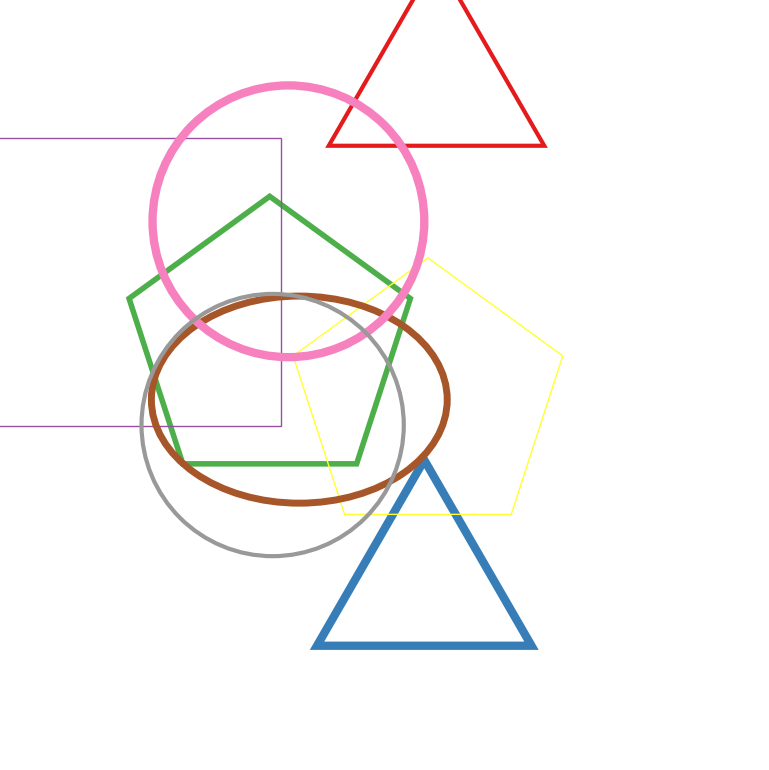[{"shape": "triangle", "thickness": 1.5, "radius": 0.81, "center": [0.567, 0.892]}, {"shape": "triangle", "thickness": 3, "radius": 0.8, "center": [0.551, 0.242]}, {"shape": "pentagon", "thickness": 2, "radius": 0.96, "center": [0.35, 0.553]}, {"shape": "square", "thickness": 0.5, "radius": 0.93, "center": [0.178, 0.634]}, {"shape": "pentagon", "thickness": 0.5, "radius": 0.92, "center": [0.556, 0.481]}, {"shape": "oval", "thickness": 2.5, "radius": 0.96, "center": [0.389, 0.481]}, {"shape": "circle", "thickness": 3, "radius": 0.88, "center": [0.375, 0.713]}, {"shape": "circle", "thickness": 1.5, "radius": 0.85, "center": [0.354, 0.448]}]